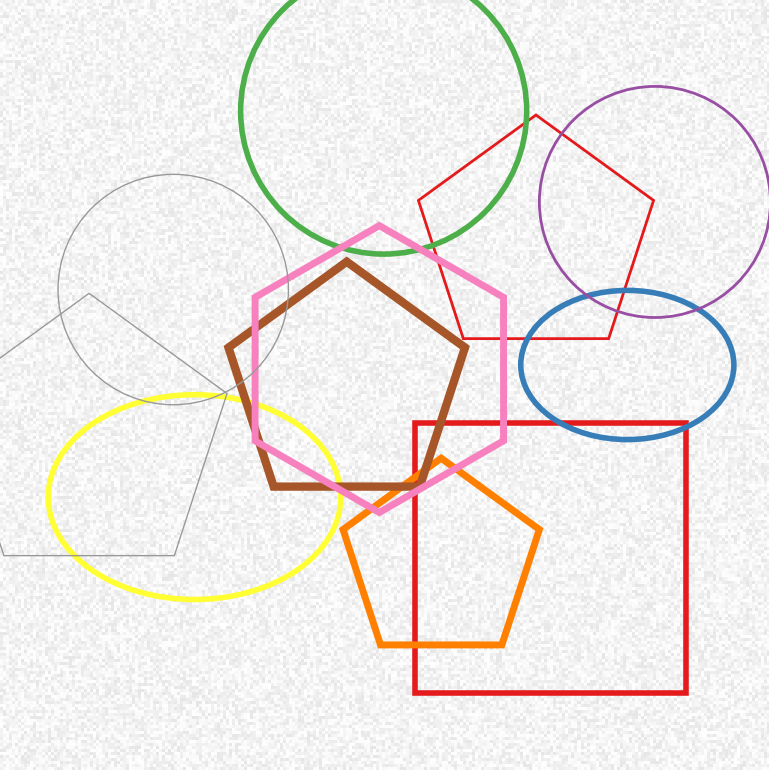[{"shape": "square", "thickness": 2, "radius": 0.88, "center": [0.715, 0.276]}, {"shape": "pentagon", "thickness": 1, "radius": 0.8, "center": [0.696, 0.69]}, {"shape": "oval", "thickness": 2, "radius": 0.69, "center": [0.815, 0.526]}, {"shape": "circle", "thickness": 2, "radius": 0.93, "center": [0.498, 0.856]}, {"shape": "circle", "thickness": 1, "radius": 0.75, "center": [0.851, 0.738]}, {"shape": "pentagon", "thickness": 2.5, "radius": 0.67, "center": [0.573, 0.271]}, {"shape": "oval", "thickness": 2, "radius": 0.95, "center": [0.253, 0.354]}, {"shape": "pentagon", "thickness": 3, "radius": 0.81, "center": [0.45, 0.499]}, {"shape": "hexagon", "thickness": 2.5, "radius": 0.93, "center": [0.493, 0.521]}, {"shape": "pentagon", "thickness": 0.5, "radius": 0.94, "center": [0.116, 0.431]}, {"shape": "circle", "thickness": 0.5, "radius": 0.75, "center": [0.225, 0.624]}]